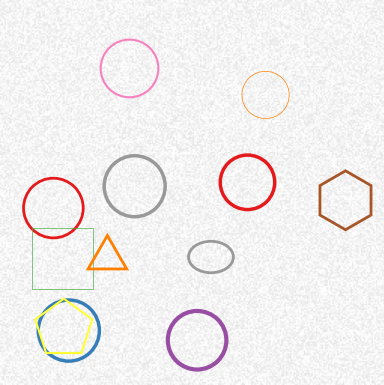[{"shape": "circle", "thickness": 2, "radius": 0.39, "center": [0.139, 0.46]}, {"shape": "circle", "thickness": 2.5, "radius": 0.35, "center": [0.643, 0.526]}, {"shape": "circle", "thickness": 2.5, "radius": 0.4, "center": [0.179, 0.141]}, {"shape": "square", "thickness": 0.5, "radius": 0.4, "center": [0.162, 0.328]}, {"shape": "circle", "thickness": 3, "radius": 0.38, "center": [0.512, 0.116]}, {"shape": "triangle", "thickness": 2, "radius": 0.29, "center": [0.279, 0.33]}, {"shape": "circle", "thickness": 0.5, "radius": 0.31, "center": [0.69, 0.753]}, {"shape": "pentagon", "thickness": 1.5, "radius": 0.39, "center": [0.166, 0.146]}, {"shape": "hexagon", "thickness": 2, "radius": 0.38, "center": [0.897, 0.48]}, {"shape": "circle", "thickness": 1.5, "radius": 0.37, "center": [0.336, 0.822]}, {"shape": "circle", "thickness": 2.5, "radius": 0.4, "center": [0.35, 0.516]}, {"shape": "oval", "thickness": 2, "radius": 0.29, "center": [0.548, 0.332]}]